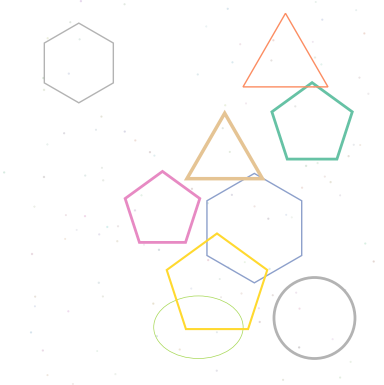[{"shape": "pentagon", "thickness": 2, "radius": 0.55, "center": [0.811, 0.676]}, {"shape": "triangle", "thickness": 1, "radius": 0.64, "center": [0.742, 0.838]}, {"shape": "hexagon", "thickness": 1, "radius": 0.71, "center": [0.661, 0.407]}, {"shape": "pentagon", "thickness": 2, "radius": 0.51, "center": [0.422, 0.453]}, {"shape": "oval", "thickness": 0.5, "radius": 0.58, "center": [0.515, 0.15]}, {"shape": "pentagon", "thickness": 1.5, "radius": 0.69, "center": [0.564, 0.256]}, {"shape": "triangle", "thickness": 2.5, "radius": 0.57, "center": [0.584, 0.593]}, {"shape": "circle", "thickness": 2, "radius": 0.53, "center": [0.817, 0.174]}, {"shape": "hexagon", "thickness": 1, "radius": 0.52, "center": [0.205, 0.836]}]